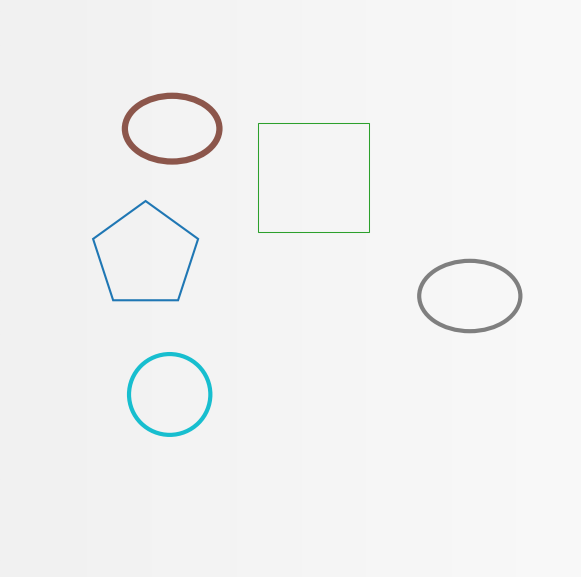[{"shape": "pentagon", "thickness": 1, "radius": 0.47, "center": [0.251, 0.556]}, {"shape": "square", "thickness": 0.5, "radius": 0.47, "center": [0.539, 0.692]}, {"shape": "oval", "thickness": 3, "radius": 0.41, "center": [0.296, 0.776]}, {"shape": "oval", "thickness": 2, "radius": 0.44, "center": [0.808, 0.487]}, {"shape": "circle", "thickness": 2, "radius": 0.35, "center": [0.292, 0.316]}]